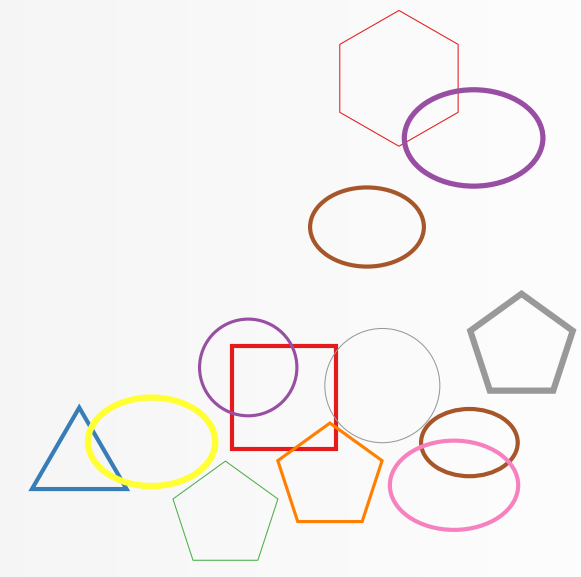[{"shape": "square", "thickness": 2, "radius": 0.45, "center": [0.488, 0.311]}, {"shape": "hexagon", "thickness": 0.5, "radius": 0.59, "center": [0.686, 0.863]}, {"shape": "triangle", "thickness": 2, "radius": 0.47, "center": [0.136, 0.199]}, {"shape": "pentagon", "thickness": 0.5, "radius": 0.47, "center": [0.388, 0.106]}, {"shape": "circle", "thickness": 1.5, "radius": 0.42, "center": [0.427, 0.363]}, {"shape": "oval", "thickness": 2.5, "radius": 0.6, "center": [0.815, 0.76]}, {"shape": "pentagon", "thickness": 1.5, "radius": 0.47, "center": [0.568, 0.172]}, {"shape": "oval", "thickness": 3, "radius": 0.55, "center": [0.261, 0.234]}, {"shape": "oval", "thickness": 2, "radius": 0.42, "center": [0.808, 0.233]}, {"shape": "oval", "thickness": 2, "radius": 0.49, "center": [0.631, 0.606]}, {"shape": "oval", "thickness": 2, "radius": 0.55, "center": [0.781, 0.159]}, {"shape": "circle", "thickness": 0.5, "radius": 0.49, "center": [0.658, 0.331]}, {"shape": "pentagon", "thickness": 3, "radius": 0.46, "center": [0.897, 0.398]}]